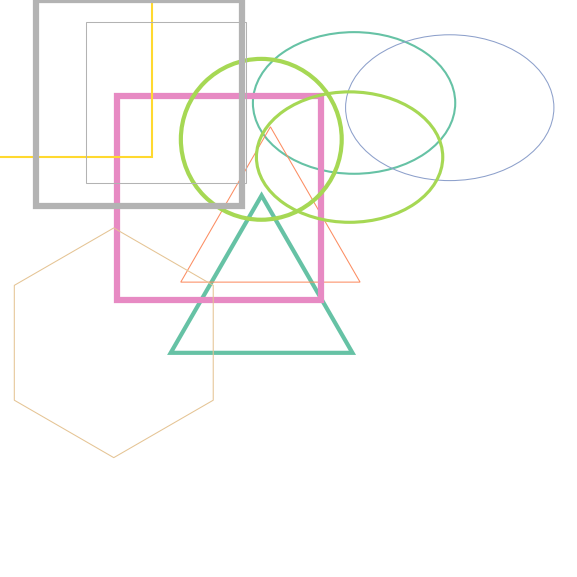[{"shape": "oval", "thickness": 1, "radius": 0.88, "center": [0.613, 0.821]}, {"shape": "triangle", "thickness": 2, "radius": 0.91, "center": [0.453, 0.479]}, {"shape": "triangle", "thickness": 0.5, "radius": 0.9, "center": [0.468, 0.6]}, {"shape": "oval", "thickness": 0.5, "radius": 0.9, "center": [0.779, 0.813]}, {"shape": "square", "thickness": 3, "radius": 0.89, "center": [0.379, 0.657]}, {"shape": "circle", "thickness": 2, "radius": 0.7, "center": [0.452, 0.758]}, {"shape": "oval", "thickness": 1.5, "radius": 0.81, "center": [0.605, 0.727]}, {"shape": "square", "thickness": 1, "radius": 0.74, "center": [0.116, 0.875]}, {"shape": "hexagon", "thickness": 0.5, "radius": 0.99, "center": [0.197, 0.406]}, {"shape": "square", "thickness": 3, "radius": 0.89, "center": [0.24, 0.821]}, {"shape": "square", "thickness": 0.5, "radius": 0.7, "center": [0.287, 0.822]}]